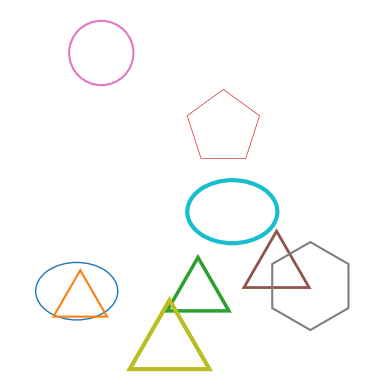[{"shape": "oval", "thickness": 1, "radius": 0.53, "center": [0.199, 0.244]}, {"shape": "triangle", "thickness": 1.5, "radius": 0.4, "center": [0.208, 0.218]}, {"shape": "triangle", "thickness": 2.5, "radius": 0.46, "center": [0.514, 0.239]}, {"shape": "pentagon", "thickness": 0.5, "radius": 0.49, "center": [0.58, 0.669]}, {"shape": "triangle", "thickness": 2, "radius": 0.49, "center": [0.718, 0.302]}, {"shape": "circle", "thickness": 1.5, "radius": 0.42, "center": [0.263, 0.862]}, {"shape": "hexagon", "thickness": 1.5, "radius": 0.57, "center": [0.806, 0.257]}, {"shape": "triangle", "thickness": 3, "radius": 0.6, "center": [0.44, 0.101]}, {"shape": "oval", "thickness": 3, "radius": 0.58, "center": [0.603, 0.45]}]